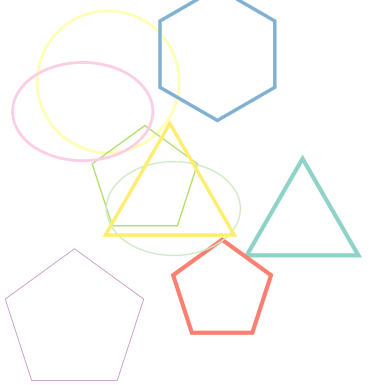[{"shape": "triangle", "thickness": 3, "radius": 0.84, "center": [0.786, 0.42]}, {"shape": "circle", "thickness": 2, "radius": 0.92, "center": [0.281, 0.788]}, {"shape": "pentagon", "thickness": 3, "radius": 0.67, "center": [0.577, 0.244]}, {"shape": "hexagon", "thickness": 2.5, "radius": 0.86, "center": [0.565, 0.859]}, {"shape": "pentagon", "thickness": 1, "radius": 0.72, "center": [0.376, 0.53]}, {"shape": "oval", "thickness": 2, "radius": 0.91, "center": [0.215, 0.71]}, {"shape": "pentagon", "thickness": 0.5, "radius": 0.95, "center": [0.193, 0.165]}, {"shape": "oval", "thickness": 1, "radius": 0.87, "center": [0.45, 0.458]}, {"shape": "triangle", "thickness": 2.5, "radius": 0.97, "center": [0.441, 0.486]}]